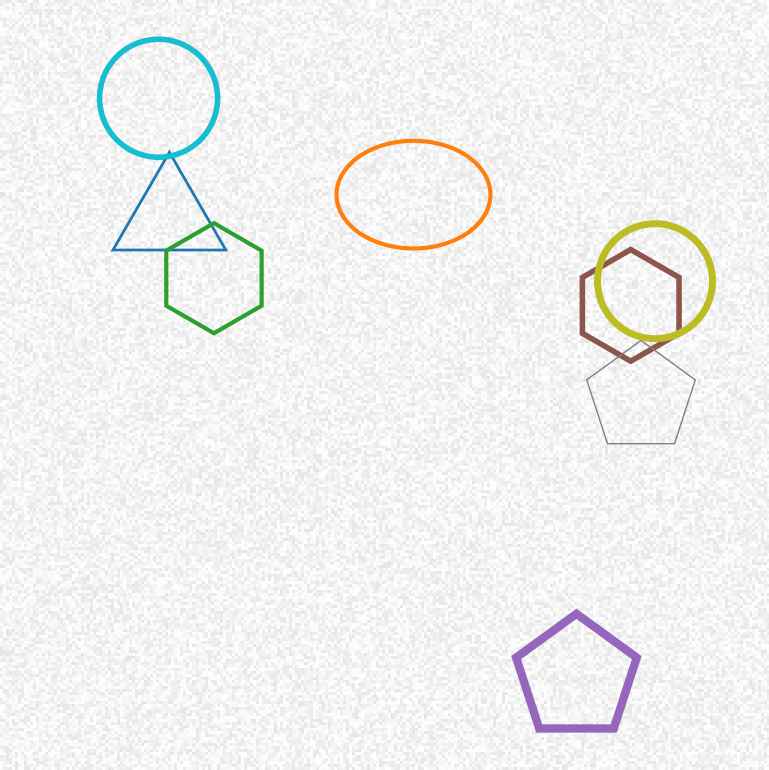[{"shape": "triangle", "thickness": 1, "radius": 0.42, "center": [0.22, 0.718]}, {"shape": "oval", "thickness": 1.5, "radius": 0.5, "center": [0.537, 0.747]}, {"shape": "hexagon", "thickness": 1.5, "radius": 0.36, "center": [0.278, 0.639]}, {"shape": "pentagon", "thickness": 3, "radius": 0.41, "center": [0.749, 0.121]}, {"shape": "hexagon", "thickness": 2, "radius": 0.36, "center": [0.819, 0.603]}, {"shape": "pentagon", "thickness": 0.5, "radius": 0.37, "center": [0.832, 0.484]}, {"shape": "circle", "thickness": 2.5, "radius": 0.37, "center": [0.851, 0.635]}, {"shape": "circle", "thickness": 2, "radius": 0.38, "center": [0.206, 0.872]}]